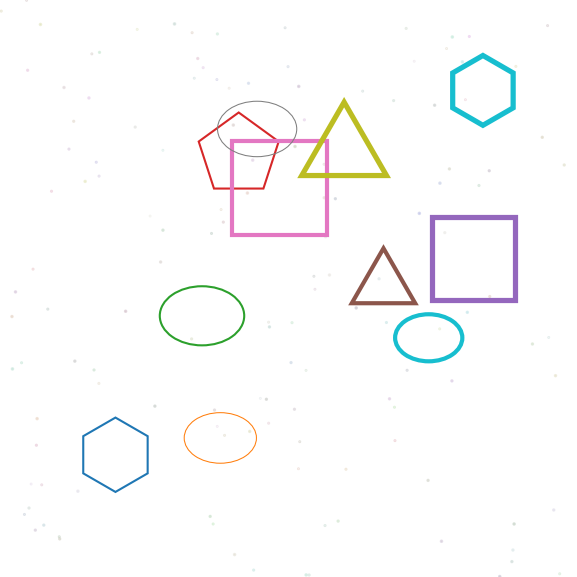[{"shape": "hexagon", "thickness": 1, "radius": 0.32, "center": [0.2, 0.212]}, {"shape": "oval", "thickness": 0.5, "radius": 0.31, "center": [0.382, 0.241]}, {"shape": "oval", "thickness": 1, "radius": 0.37, "center": [0.35, 0.452]}, {"shape": "pentagon", "thickness": 1, "radius": 0.36, "center": [0.413, 0.732]}, {"shape": "square", "thickness": 2.5, "radius": 0.36, "center": [0.82, 0.551]}, {"shape": "triangle", "thickness": 2, "radius": 0.32, "center": [0.664, 0.506]}, {"shape": "square", "thickness": 2, "radius": 0.41, "center": [0.484, 0.674]}, {"shape": "oval", "thickness": 0.5, "radius": 0.34, "center": [0.445, 0.776]}, {"shape": "triangle", "thickness": 2.5, "radius": 0.42, "center": [0.596, 0.738]}, {"shape": "oval", "thickness": 2, "radius": 0.29, "center": [0.742, 0.414]}, {"shape": "hexagon", "thickness": 2.5, "radius": 0.3, "center": [0.836, 0.843]}]